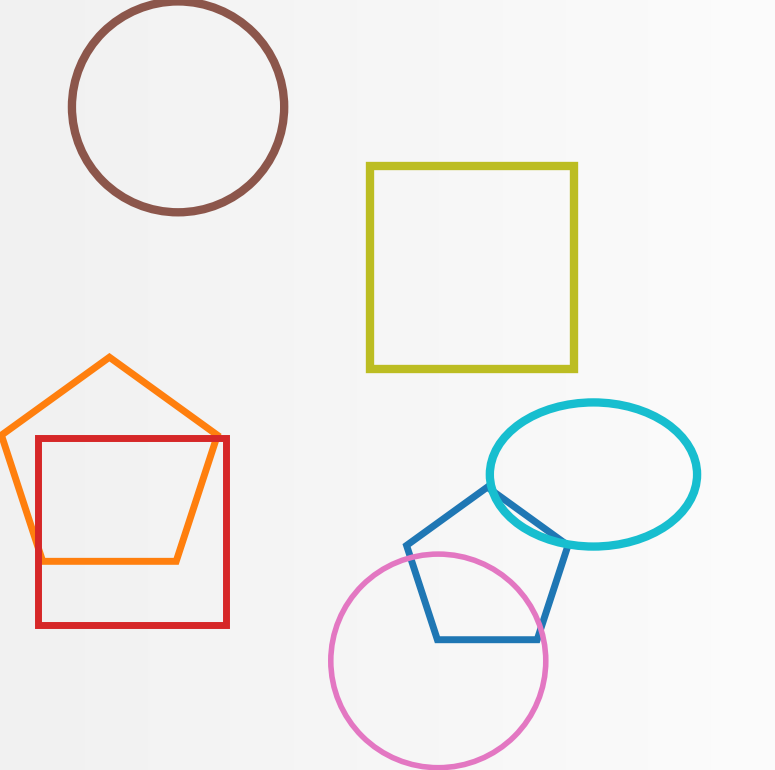[{"shape": "pentagon", "thickness": 2.5, "radius": 0.55, "center": [0.629, 0.258]}, {"shape": "pentagon", "thickness": 2.5, "radius": 0.73, "center": [0.141, 0.39]}, {"shape": "square", "thickness": 2.5, "radius": 0.61, "center": [0.171, 0.31]}, {"shape": "circle", "thickness": 3, "radius": 0.68, "center": [0.23, 0.861]}, {"shape": "circle", "thickness": 2, "radius": 0.69, "center": [0.566, 0.142]}, {"shape": "square", "thickness": 3, "radius": 0.66, "center": [0.609, 0.652]}, {"shape": "oval", "thickness": 3, "radius": 0.67, "center": [0.766, 0.384]}]